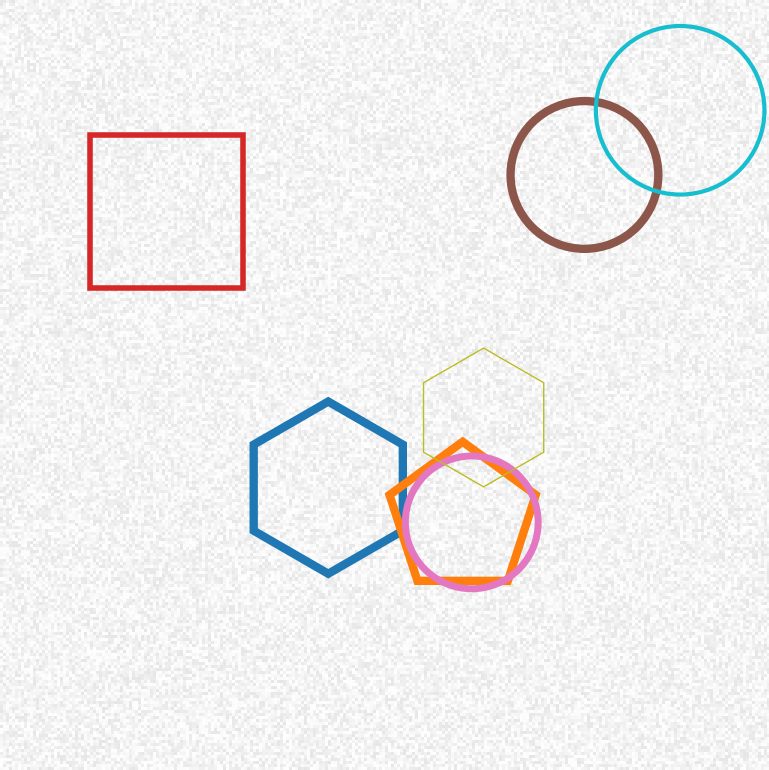[{"shape": "hexagon", "thickness": 3, "radius": 0.56, "center": [0.426, 0.367]}, {"shape": "pentagon", "thickness": 3, "radius": 0.5, "center": [0.601, 0.326]}, {"shape": "square", "thickness": 2, "radius": 0.5, "center": [0.217, 0.725]}, {"shape": "circle", "thickness": 3, "radius": 0.48, "center": [0.759, 0.773]}, {"shape": "circle", "thickness": 2.5, "radius": 0.43, "center": [0.613, 0.322]}, {"shape": "hexagon", "thickness": 0.5, "radius": 0.45, "center": [0.628, 0.458]}, {"shape": "circle", "thickness": 1.5, "radius": 0.55, "center": [0.883, 0.857]}]